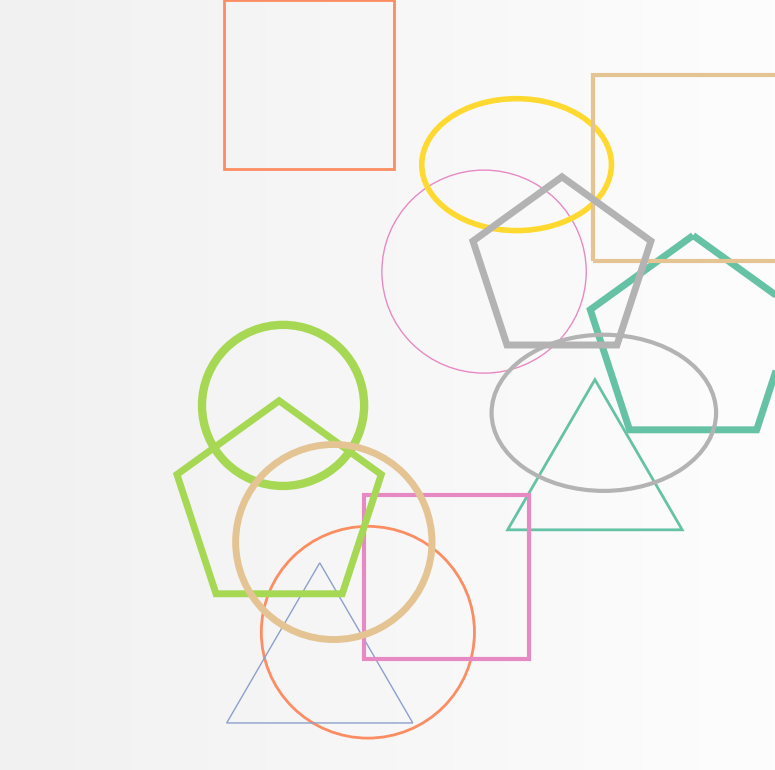[{"shape": "triangle", "thickness": 1, "radius": 0.65, "center": [0.768, 0.377]}, {"shape": "pentagon", "thickness": 2.5, "radius": 0.7, "center": [0.894, 0.555]}, {"shape": "circle", "thickness": 1, "radius": 0.69, "center": [0.475, 0.179]}, {"shape": "square", "thickness": 1, "radius": 0.55, "center": [0.399, 0.891]}, {"shape": "triangle", "thickness": 0.5, "radius": 0.69, "center": [0.413, 0.13]}, {"shape": "square", "thickness": 1.5, "radius": 0.53, "center": [0.576, 0.251]}, {"shape": "circle", "thickness": 0.5, "radius": 0.66, "center": [0.625, 0.647]}, {"shape": "circle", "thickness": 3, "radius": 0.52, "center": [0.365, 0.473]}, {"shape": "pentagon", "thickness": 2.5, "radius": 0.69, "center": [0.36, 0.341]}, {"shape": "oval", "thickness": 2, "radius": 0.61, "center": [0.667, 0.786]}, {"shape": "square", "thickness": 1.5, "radius": 0.6, "center": [0.886, 0.782]}, {"shape": "circle", "thickness": 2.5, "radius": 0.63, "center": [0.431, 0.296]}, {"shape": "oval", "thickness": 1.5, "radius": 0.72, "center": [0.779, 0.464]}, {"shape": "pentagon", "thickness": 2.5, "radius": 0.6, "center": [0.725, 0.65]}]